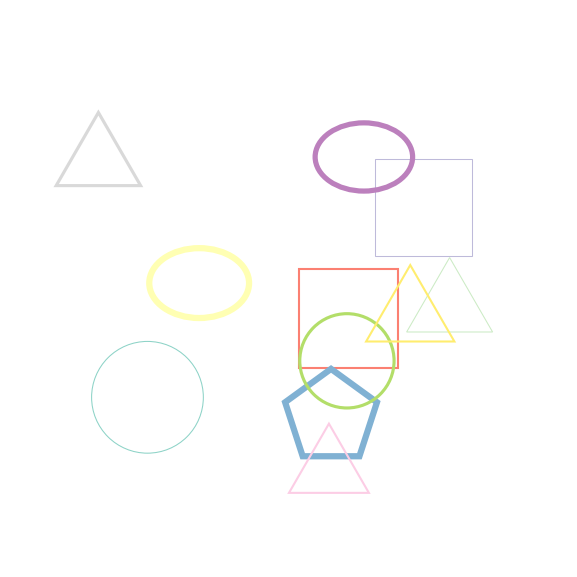[{"shape": "circle", "thickness": 0.5, "radius": 0.48, "center": [0.255, 0.311]}, {"shape": "oval", "thickness": 3, "radius": 0.43, "center": [0.345, 0.509]}, {"shape": "square", "thickness": 0.5, "radius": 0.42, "center": [0.733, 0.639]}, {"shape": "square", "thickness": 1, "radius": 0.43, "center": [0.604, 0.447]}, {"shape": "pentagon", "thickness": 3, "radius": 0.42, "center": [0.573, 0.277]}, {"shape": "circle", "thickness": 1.5, "radius": 0.41, "center": [0.601, 0.374]}, {"shape": "triangle", "thickness": 1, "radius": 0.4, "center": [0.57, 0.186]}, {"shape": "triangle", "thickness": 1.5, "radius": 0.42, "center": [0.17, 0.72]}, {"shape": "oval", "thickness": 2.5, "radius": 0.42, "center": [0.63, 0.727]}, {"shape": "triangle", "thickness": 0.5, "radius": 0.43, "center": [0.779, 0.467]}, {"shape": "triangle", "thickness": 1, "radius": 0.44, "center": [0.71, 0.452]}]